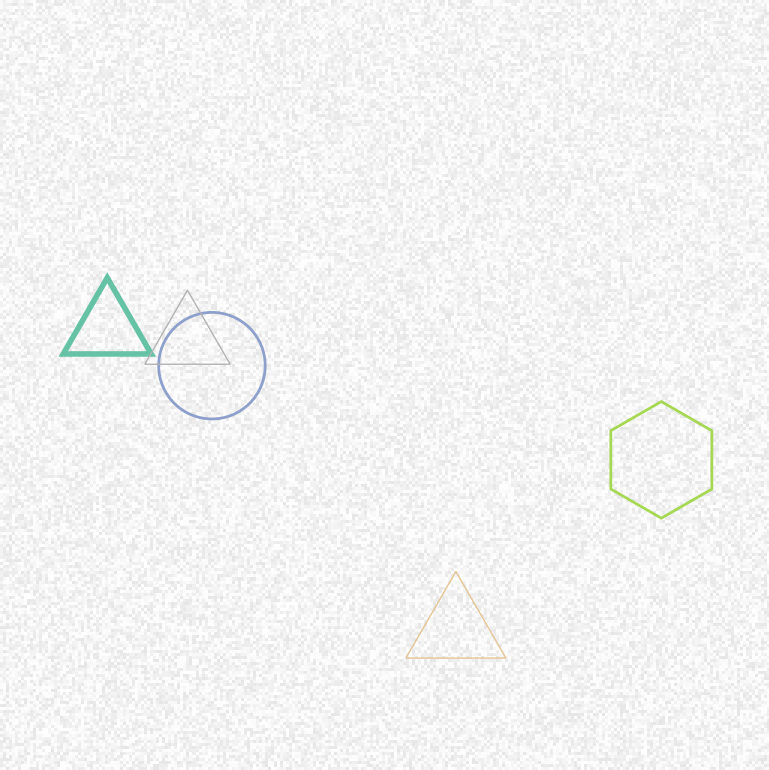[{"shape": "triangle", "thickness": 2, "radius": 0.33, "center": [0.139, 0.573]}, {"shape": "circle", "thickness": 1, "radius": 0.35, "center": [0.275, 0.525]}, {"shape": "hexagon", "thickness": 1, "radius": 0.38, "center": [0.859, 0.403]}, {"shape": "triangle", "thickness": 0.5, "radius": 0.37, "center": [0.592, 0.183]}, {"shape": "triangle", "thickness": 0.5, "radius": 0.32, "center": [0.243, 0.559]}]